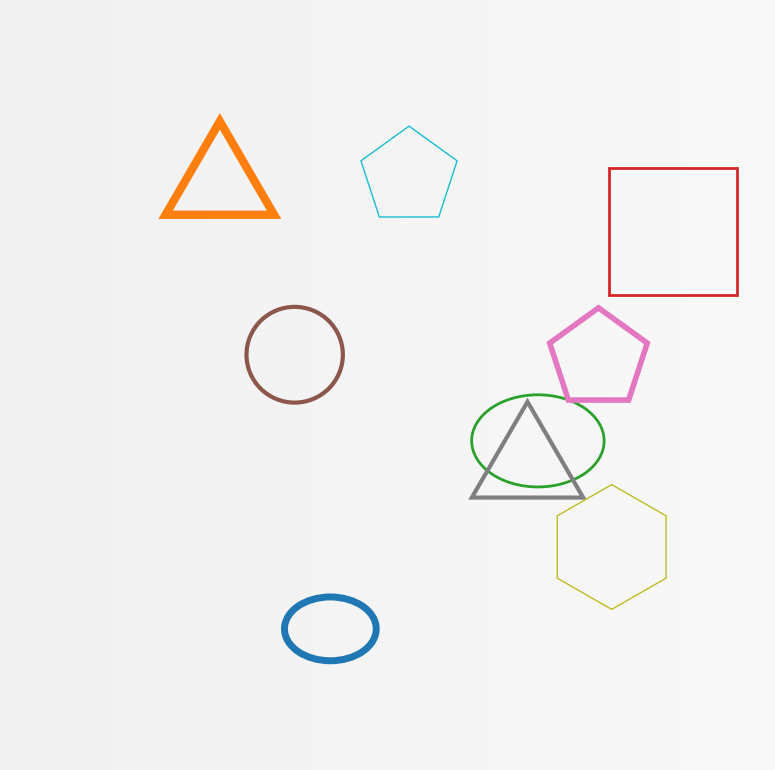[{"shape": "oval", "thickness": 2.5, "radius": 0.3, "center": [0.426, 0.183]}, {"shape": "triangle", "thickness": 3, "radius": 0.4, "center": [0.284, 0.762]}, {"shape": "oval", "thickness": 1, "radius": 0.43, "center": [0.694, 0.427]}, {"shape": "square", "thickness": 1, "radius": 0.41, "center": [0.869, 0.7]}, {"shape": "circle", "thickness": 1.5, "radius": 0.31, "center": [0.38, 0.539]}, {"shape": "pentagon", "thickness": 2, "radius": 0.33, "center": [0.772, 0.534]}, {"shape": "triangle", "thickness": 1.5, "radius": 0.41, "center": [0.681, 0.395]}, {"shape": "hexagon", "thickness": 0.5, "radius": 0.41, "center": [0.789, 0.29]}, {"shape": "pentagon", "thickness": 0.5, "radius": 0.33, "center": [0.528, 0.771]}]